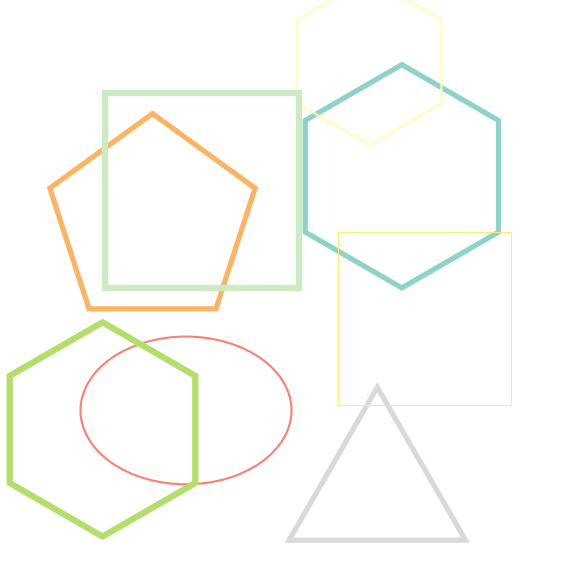[{"shape": "hexagon", "thickness": 2.5, "radius": 0.97, "center": [0.696, 0.694]}, {"shape": "hexagon", "thickness": 1, "radius": 0.72, "center": [0.639, 0.892]}, {"shape": "oval", "thickness": 1, "radius": 0.91, "center": [0.322, 0.288]}, {"shape": "pentagon", "thickness": 2.5, "radius": 0.93, "center": [0.264, 0.616]}, {"shape": "hexagon", "thickness": 3, "radius": 0.93, "center": [0.177, 0.256]}, {"shape": "triangle", "thickness": 2.5, "radius": 0.88, "center": [0.653, 0.152]}, {"shape": "square", "thickness": 3, "radius": 0.84, "center": [0.35, 0.67]}, {"shape": "square", "thickness": 0.5, "radius": 0.75, "center": [0.735, 0.448]}]